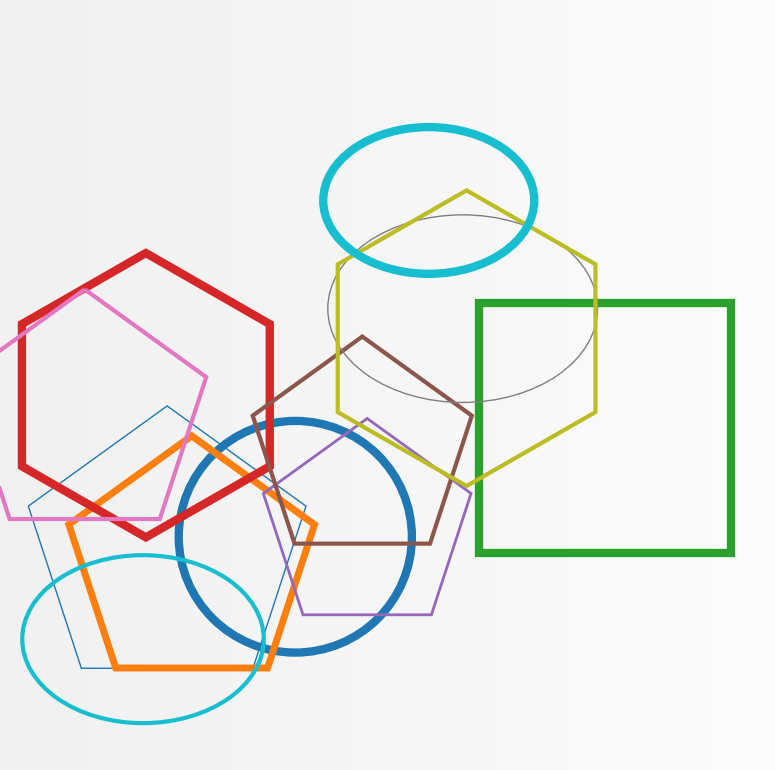[{"shape": "pentagon", "thickness": 0.5, "radius": 0.94, "center": [0.216, 0.284]}, {"shape": "circle", "thickness": 3, "radius": 0.75, "center": [0.381, 0.303]}, {"shape": "pentagon", "thickness": 2.5, "radius": 0.83, "center": [0.247, 0.267]}, {"shape": "square", "thickness": 3, "radius": 0.81, "center": [0.781, 0.444]}, {"shape": "hexagon", "thickness": 3, "radius": 0.92, "center": [0.188, 0.487]}, {"shape": "pentagon", "thickness": 1, "radius": 0.7, "center": [0.474, 0.316]}, {"shape": "pentagon", "thickness": 1.5, "radius": 0.74, "center": [0.467, 0.414]}, {"shape": "pentagon", "thickness": 1.5, "radius": 0.82, "center": [0.109, 0.459]}, {"shape": "oval", "thickness": 0.5, "radius": 0.87, "center": [0.597, 0.599]}, {"shape": "hexagon", "thickness": 1.5, "radius": 0.96, "center": [0.602, 0.561]}, {"shape": "oval", "thickness": 3, "radius": 0.68, "center": [0.553, 0.74]}, {"shape": "oval", "thickness": 1.5, "radius": 0.78, "center": [0.185, 0.17]}]